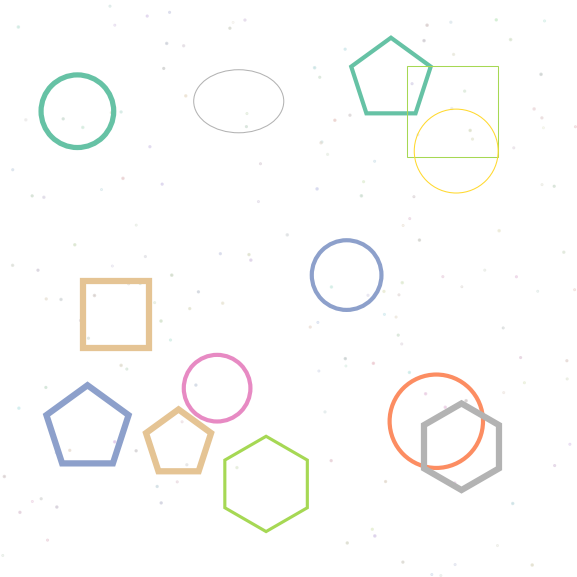[{"shape": "circle", "thickness": 2.5, "radius": 0.31, "center": [0.134, 0.807]}, {"shape": "pentagon", "thickness": 2, "radius": 0.36, "center": [0.677, 0.861]}, {"shape": "circle", "thickness": 2, "radius": 0.4, "center": [0.756, 0.27]}, {"shape": "pentagon", "thickness": 3, "radius": 0.37, "center": [0.152, 0.257]}, {"shape": "circle", "thickness": 2, "radius": 0.3, "center": [0.6, 0.523]}, {"shape": "circle", "thickness": 2, "radius": 0.29, "center": [0.376, 0.327]}, {"shape": "square", "thickness": 0.5, "radius": 0.39, "center": [0.784, 0.806]}, {"shape": "hexagon", "thickness": 1.5, "radius": 0.41, "center": [0.461, 0.161]}, {"shape": "circle", "thickness": 0.5, "radius": 0.36, "center": [0.79, 0.738]}, {"shape": "square", "thickness": 3, "radius": 0.29, "center": [0.201, 0.455]}, {"shape": "pentagon", "thickness": 3, "radius": 0.3, "center": [0.309, 0.231]}, {"shape": "oval", "thickness": 0.5, "radius": 0.39, "center": [0.413, 0.824]}, {"shape": "hexagon", "thickness": 3, "radius": 0.37, "center": [0.799, 0.226]}]